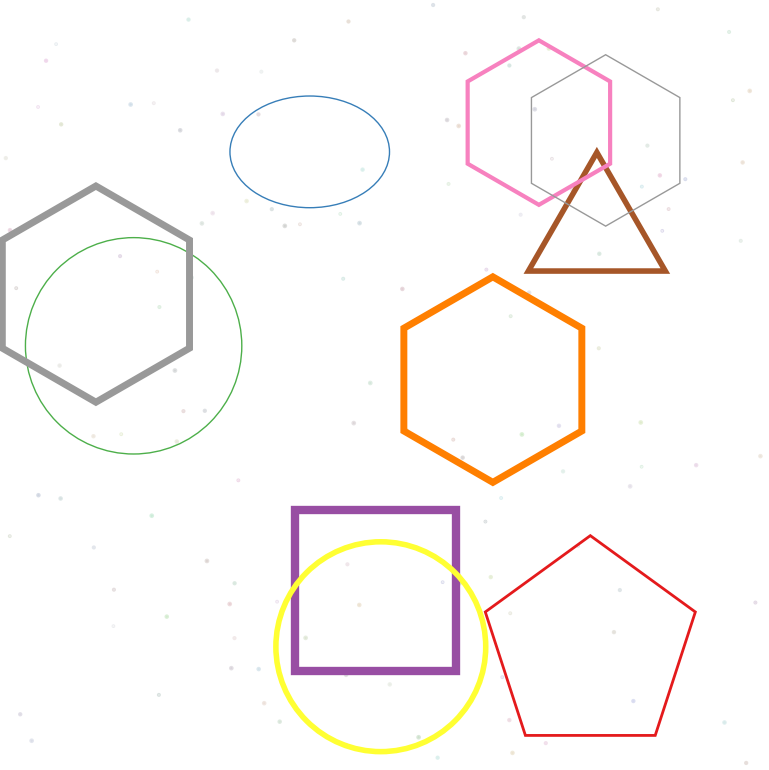[{"shape": "pentagon", "thickness": 1, "radius": 0.72, "center": [0.767, 0.161]}, {"shape": "oval", "thickness": 0.5, "radius": 0.52, "center": [0.402, 0.803]}, {"shape": "circle", "thickness": 0.5, "radius": 0.7, "center": [0.174, 0.551]}, {"shape": "square", "thickness": 3, "radius": 0.52, "center": [0.488, 0.233]}, {"shape": "hexagon", "thickness": 2.5, "radius": 0.67, "center": [0.64, 0.507]}, {"shape": "circle", "thickness": 2, "radius": 0.68, "center": [0.495, 0.16]}, {"shape": "triangle", "thickness": 2, "radius": 0.51, "center": [0.775, 0.699]}, {"shape": "hexagon", "thickness": 1.5, "radius": 0.53, "center": [0.7, 0.841]}, {"shape": "hexagon", "thickness": 2.5, "radius": 0.7, "center": [0.125, 0.618]}, {"shape": "hexagon", "thickness": 0.5, "radius": 0.56, "center": [0.787, 0.818]}]